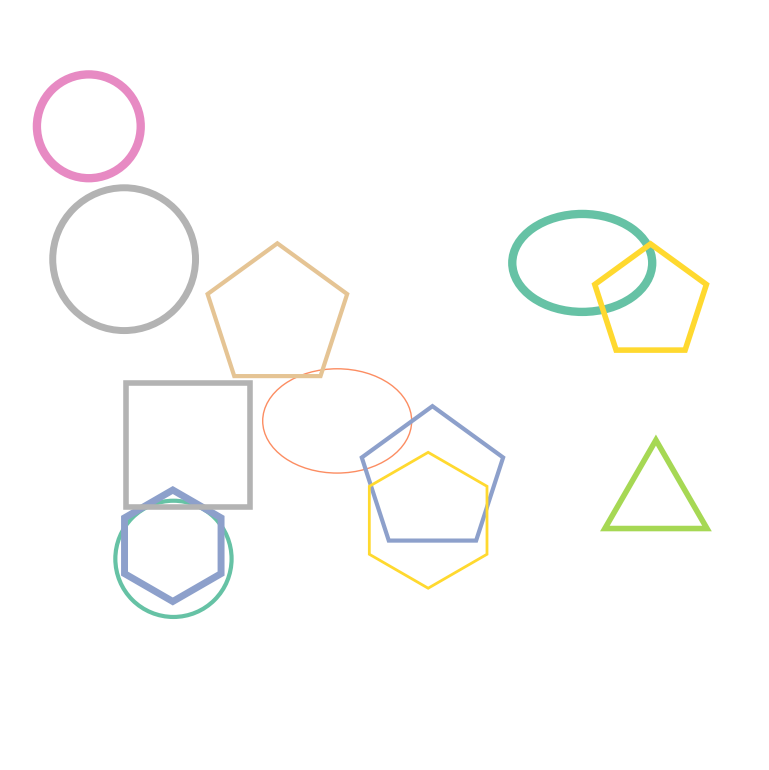[{"shape": "oval", "thickness": 3, "radius": 0.45, "center": [0.756, 0.659]}, {"shape": "circle", "thickness": 1.5, "radius": 0.38, "center": [0.225, 0.274]}, {"shape": "oval", "thickness": 0.5, "radius": 0.48, "center": [0.438, 0.453]}, {"shape": "pentagon", "thickness": 1.5, "radius": 0.48, "center": [0.562, 0.376]}, {"shape": "hexagon", "thickness": 2.5, "radius": 0.36, "center": [0.224, 0.291]}, {"shape": "circle", "thickness": 3, "radius": 0.34, "center": [0.115, 0.836]}, {"shape": "triangle", "thickness": 2, "radius": 0.38, "center": [0.852, 0.352]}, {"shape": "hexagon", "thickness": 1, "radius": 0.44, "center": [0.556, 0.324]}, {"shape": "pentagon", "thickness": 2, "radius": 0.38, "center": [0.845, 0.607]}, {"shape": "pentagon", "thickness": 1.5, "radius": 0.48, "center": [0.36, 0.589]}, {"shape": "square", "thickness": 2, "radius": 0.4, "center": [0.244, 0.422]}, {"shape": "circle", "thickness": 2.5, "radius": 0.46, "center": [0.161, 0.663]}]